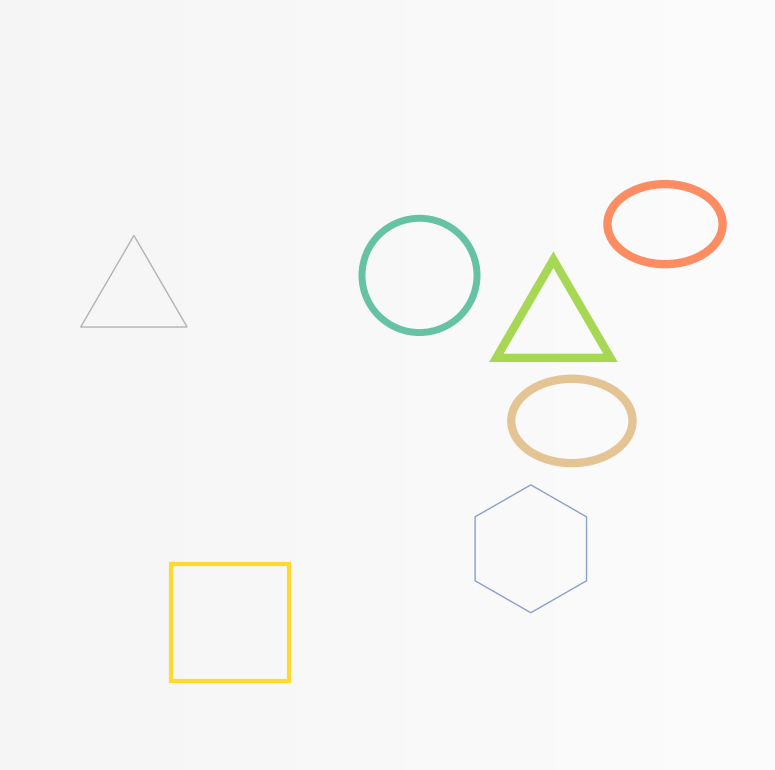[{"shape": "circle", "thickness": 2.5, "radius": 0.37, "center": [0.541, 0.642]}, {"shape": "oval", "thickness": 3, "radius": 0.37, "center": [0.858, 0.709]}, {"shape": "hexagon", "thickness": 0.5, "radius": 0.42, "center": [0.685, 0.287]}, {"shape": "triangle", "thickness": 3, "radius": 0.43, "center": [0.714, 0.578]}, {"shape": "square", "thickness": 1.5, "radius": 0.38, "center": [0.296, 0.191]}, {"shape": "oval", "thickness": 3, "radius": 0.39, "center": [0.738, 0.453]}, {"shape": "triangle", "thickness": 0.5, "radius": 0.4, "center": [0.173, 0.615]}]